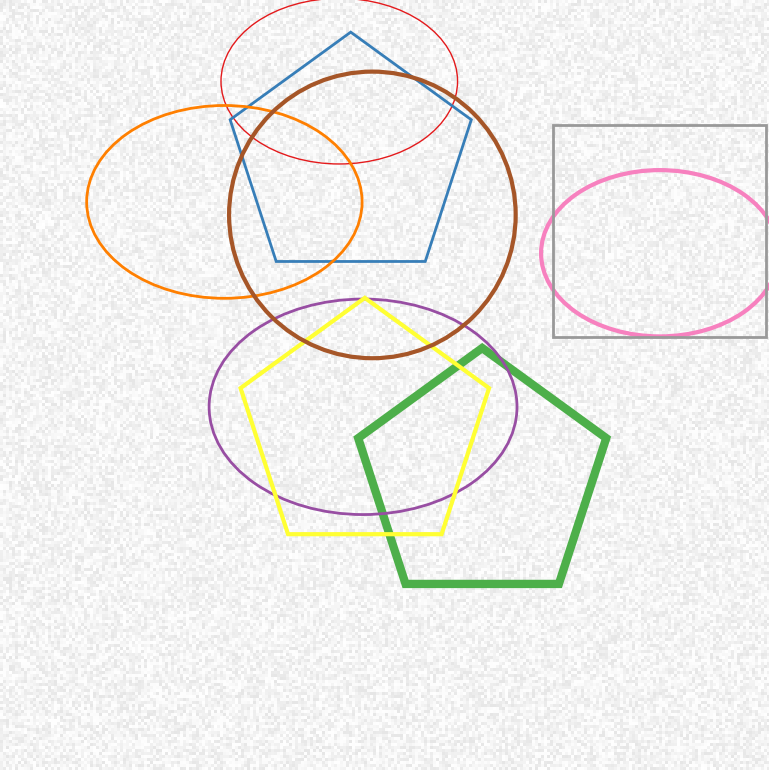[{"shape": "oval", "thickness": 0.5, "radius": 0.77, "center": [0.441, 0.895]}, {"shape": "pentagon", "thickness": 1, "radius": 0.82, "center": [0.455, 0.794]}, {"shape": "pentagon", "thickness": 3, "radius": 0.85, "center": [0.626, 0.379]}, {"shape": "oval", "thickness": 1, "radius": 1.0, "center": [0.472, 0.472]}, {"shape": "oval", "thickness": 1, "radius": 0.89, "center": [0.291, 0.738]}, {"shape": "pentagon", "thickness": 1.5, "radius": 0.85, "center": [0.474, 0.444]}, {"shape": "circle", "thickness": 1.5, "radius": 0.93, "center": [0.484, 0.721]}, {"shape": "oval", "thickness": 1.5, "radius": 0.77, "center": [0.857, 0.671]}, {"shape": "square", "thickness": 1, "radius": 0.69, "center": [0.857, 0.7]}]